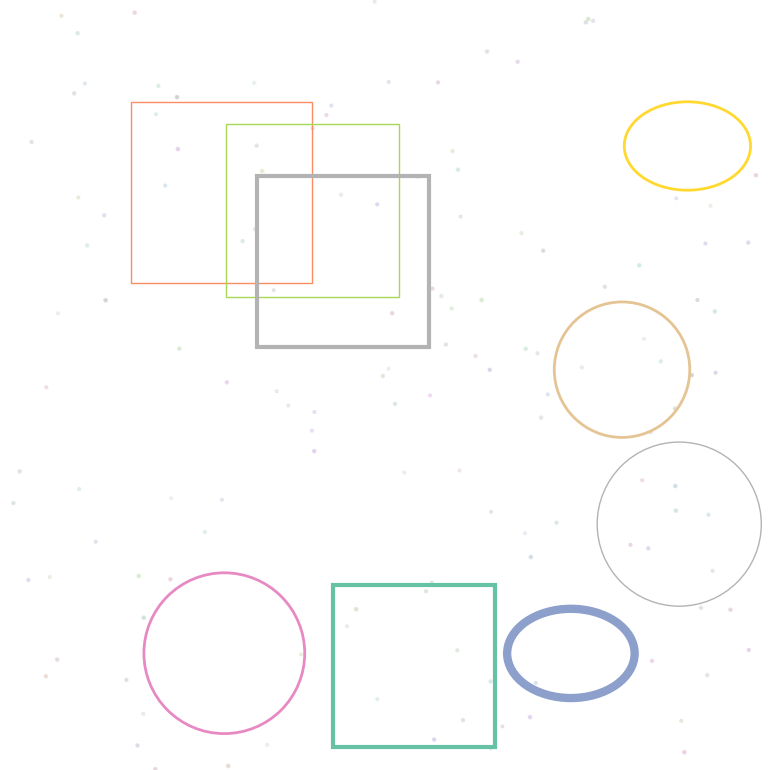[{"shape": "square", "thickness": 1.5, "radius": 0.53, "center": [0.538, 0.135]}, {"shape": "square", "thickness": 0.5, "radius": 0.59, "center": [0.288, 0.75]}, {"shape": "oval", "thickness": 3, "radius": 0.41, "center": [0.741, 0.151]}, {"shape": "circle", "thickness": 1, "radius": 0.52, "center": [0.291, 0.152]}, {"shape": "square", "thickness": 0.5, "radius": 0.56, "center": [0.406, 0.726]}, {"shape": "oval", "thickness": 1, "radius": 0.41, "center": [0.893, 0.81]}, {"shape": "circle", "thickness": 1, "radius": 0.44, "center": [0.808, 0.52]}, {"shape": "circle", "thickness": 0.5, "radius": 0.53, "center": [0.882, 0.319]}, {"shape": "square", "thickness": 1.5, "radius": 0.56, "center": [0.445, 0.66]}]